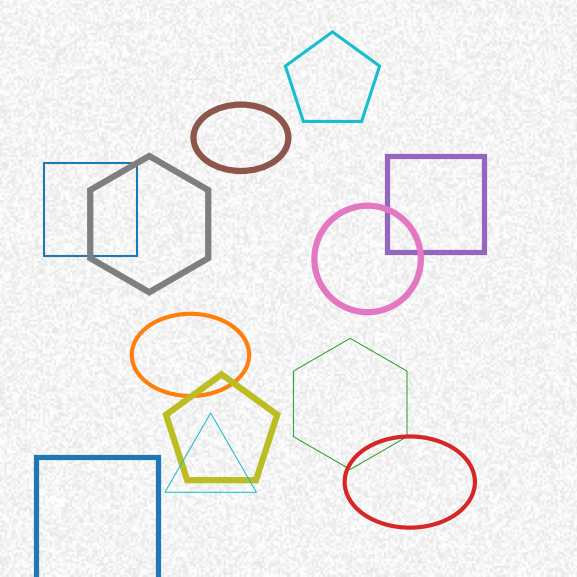[{"shape": "square", "thickness": 1, "radius": 0.4, "center": [0.157, 0.636]}, {"shape": "square", "thickness": 2.5, "radius": 0.53, "center": [0.168, 0.103]}, {"shape": "oval", "thickness": 2, "radius": 0.51, "center": [0.33, 0.385]}, {"shape": "hexagon", "thickness": 0.5, "radius": 0.57, "center": [0.606, 0.3]}, {"shape": "oval", "thickness": 2, "radius": 0.56, "center": [0.71, 0.164]}, {"shape": "square", "thickness": 2.5, "radius": 0.42, "center": [0.754, 0.646]}, {"shape": "oval", "thickness": 3, "radius": 0.41, "center": [0.417, 0.761]}, {"shape": "circle", "thickness": 3, "radius": 0.46, "center": [0.637, 0.551]}, {"shape": "hexagon", "thickness": 3, "radius": 0.59, "center": [0.258, 0.611]}, {"shape": "pentagon", "thickness": 3, "radius": 0.51, "center": [0.384, 0.25]}, {"shape": "pentagon", "thickness": 1.5, "radius": 0.43, "center": [0.576, 0.858]}, {"shape": "triangle", "thickness": 0.5, "radius": 0.46, "center": [0.365, 0.192]}]